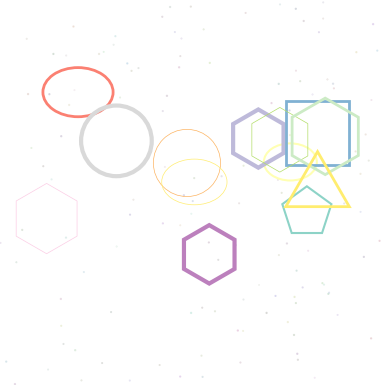[{"shape": "pentagon", "thickness": 1.5, "radius": 0.34, "center": [0.797, 0.449]}, {"shape": "oval", "thickness": 1.5, "radius": 0.34, "center": [0.754, 0.579]}, {"shape": "hexagon", "thickness": 3, "radius": 0.38, "center": [0.671, 0.64]}, {"shape": "oval", "thickness": 2, "radius": 0.46, "center": [0.203, 0.761]}, {"shape": "square", "thickness": 2, "radius": 0.41, "center": [0.825, 0.655]}, {"shape": "circle", "thickness": 0.5, "radius": 0.44, "center": [0.486, 0.577]}, {"shape": "hexagon", "thickness": 0.5, "radius": 0.42, "center": [0.727, 0.637]}, {"shape": "hexagon", "thickness": 0.5, "radius": 0.46, "center": [0.121, 0.432]}, {"shape": "circle", "thickness": 3, "radius": 0.46, "center": [0.302, 0.634]}, {"shape": "hexagon", "thickness": 3, "radius": 0.38, "center": [0.544, 0.339]}, {"shape": "hexagon", "thickness": 2, "radius": 0.5, "center": [0.845, 0.646]}, {"shape": "oval", "thickness": 0.5, "radius": 0.42, "center": [0.505, 0.527]}, {"shape": "triangle", "thickness": 2, "radius": 0.48, "center": [0.825, 0.511]}]